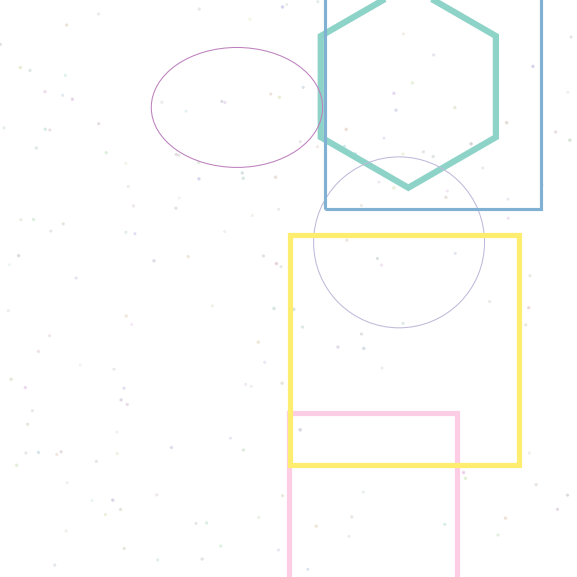[{"shape": "hexagon", "thickness": 3, "radius": 0.88, "center": [0.707, 0.849]}, {"shape": "circle", "thickness": 0.5, "radius": 0.74, "center": [0.691, 0.579]}, {"shape": "square", "thickness": 1.5, "radius": 0.93, "center": [0.749, 0.824]}, {"shape": "square", "thickness": 2.5, "radius": 0.73, "center": [0.645, 0.138]}, {"shape": "oval", "thickness": 0.5, "radius": 0.74, "center": [0.41, 0.813]}, {"shape": "square", "thickness": 2.5, "radius": 0.99, "center": [0.7, 0.393]}]